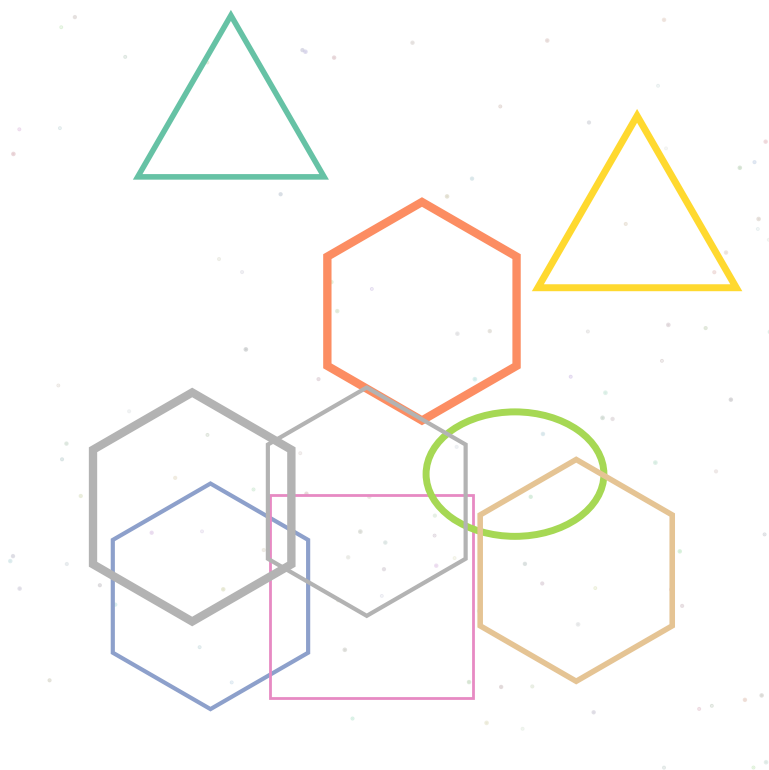[{"shape": "triangle", "thickness": 2, "radius": 0.7, "center": [0.3, 0.84]}, {"shape": "hexagon", "thickness": 3, "radius": 0.71, "center": [0.548, 0.596]}, {"shape": "hexagon", "thickness": 1.5, "radius": 0.73, "center": [0.273, 0.226]}, {"shape": "square", "thickness": 1, "radius": 0.66, "center": [0.482, 0.226]}, {"shape": "oval", "thickness": 2.5, "radius": 0.58, "center": [0.669, 0.384]}, {"shape": "triangle", "thickness": 2.5, "radius": 0.74, "center": [0.827, 0.701]}, {"shape": "hexagon", "thickness": 2, "radius": 0.72, "center": [0.748, 0.259]}, {"shape": "hexagon", "thickness": 1.5, "radius": 0.74, "center": [0.476, 0.349]}, {"shape": "hexagon", "thickness": 3, "radius": 0.74, "center": [0.25, 0.342]}]